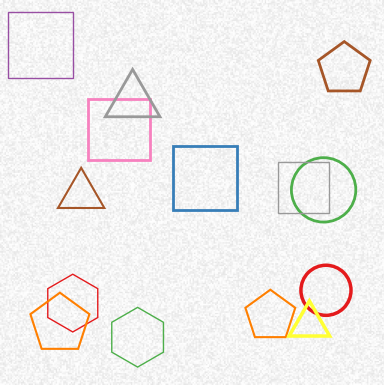[{"shape": "hexagon", "thickness": 1, "radius": 0.37, "center": [0.189, 0.213]}, {"shape": "circle", "thickness": 2.5, "radius": 0.33, "center": [0.847, 0.246]}, {"shape": "square", "thickness": 2, "radius": 0.42, "center": [0.533, 0.538]}, {"shape": "hexagon", "thickness": 1, "radius": 0.39, "center": [0.357, 0.124]}, {"shape": "circle", "thickness": 2, "radius": 0.42, "center": [0.841, 0.507]}, {"shape": "square", "thickness": 1, "radius": 0.42, "center": [0.106, 0.883]}, {"shape": "pentagon", "thickness": 1.5, "radius": 0.34, "center": [0.702, 0.179]}, {"shape": "pentagon", "thickness": 1.5, "radius": 0.4, "center": [0.156, 0.159]}, {"shape": "triangle", "thickness": 2.5, "radius": 0.3, "center": [0.804, 0.158]}, {"shape": "triangle", "thickness": 1.5, "radius": 0.35, "center": [0.211, 0.495]}, {"shape": "pentagon", "thickness": 2, "radius": 0.35, "center": [0.894, 0.821]}, {"shape": "square", "thickness": 2, "radius": 0.4, "center": [0.309, 0.663]}, {"shape": "square", "thickness": 1, "radius": 0.33, "center": [0.788, 0.512]}, {"shape": "triangle", "thickness": 2, "radius": 0.41, "center": [0.344, 0.738]}]